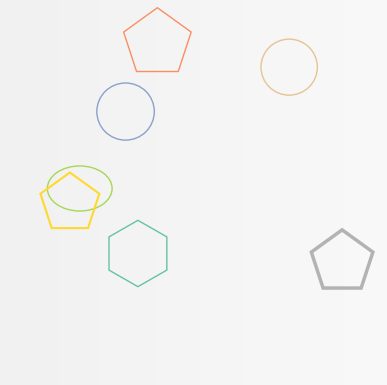[{"shape": "hexagon", "thickness": 1, "radius": 0.43, "center": [0.356, 0.342]}, {"shape": "pentagon", "thickness": 1, "radius": 0.46, "center": [0.406, 0.888]}, {"shape": "circle", "thickness": 1, "radius": 0.37, "center": [0.324, 0.71]}, {"shape": "oval", "thickness": 1, "radius": 0.42, "center": [0.206, 0.51]}, {"shape": "pentagon", "thickness": 1.5, "radius": 0.4, "center": [0.18, 0.472]}, {"shape": "circle", "thickness": 1, "radius": 0.36, "center": [0.746, 0.826]}, {"shape": "pentagon", "thickness": 2.5, "radius": 0.42, "center": [0.883, 0.319]}]